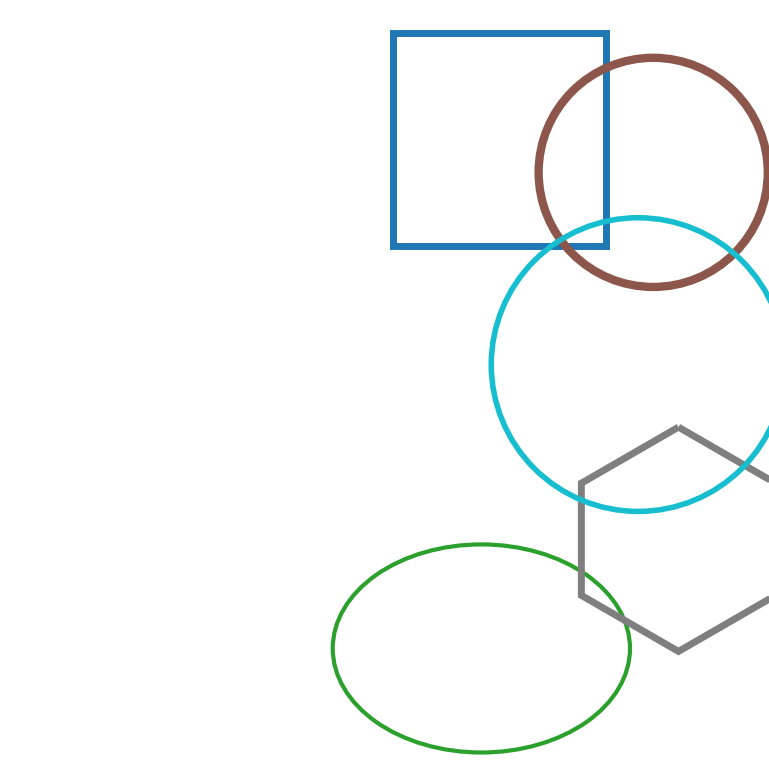[{"shape": "square", "thickness": 2.5, "radius": 0.69, "center": [0.649, 0.819]}, {"shape": "oval", "thickness": 1.5, "radius": 0.97, "center": [0.625, 0.158]}, {"shape": "circle", "thickness": 3, "radius": 0.74, "center": [0.848, 0.776]}, {"shape": "hexagon", "thickness": 2.5, "radius": 0.73, "center": [0.881, 0.3]}, {"shape": "circle", "thickness": 2, "radius": 0.95, "center": [0.829, 0.527]}]